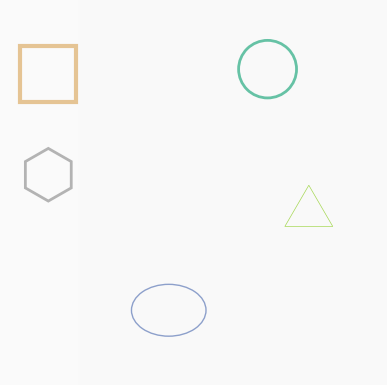[{"shape": "circle", "thickness": 2, "radius": 0.37, "center": [0.69, 0.82]}, {"shape": "oval", "thickness": 1, "radius": 0.48, "center": [0.435, 0.194]}, {"shape": "triangle", "thickness": 0.5, "radius": 0.36, "center": [0.797, 0.447]}, {"shape": "square", "thickness": 3, "radius": 0.36, "center": [0.124, 0.808]}, {"shape": "hexagon", "thickness": 2, "radius": 0.34, "center": [0.125, 0.546]}]